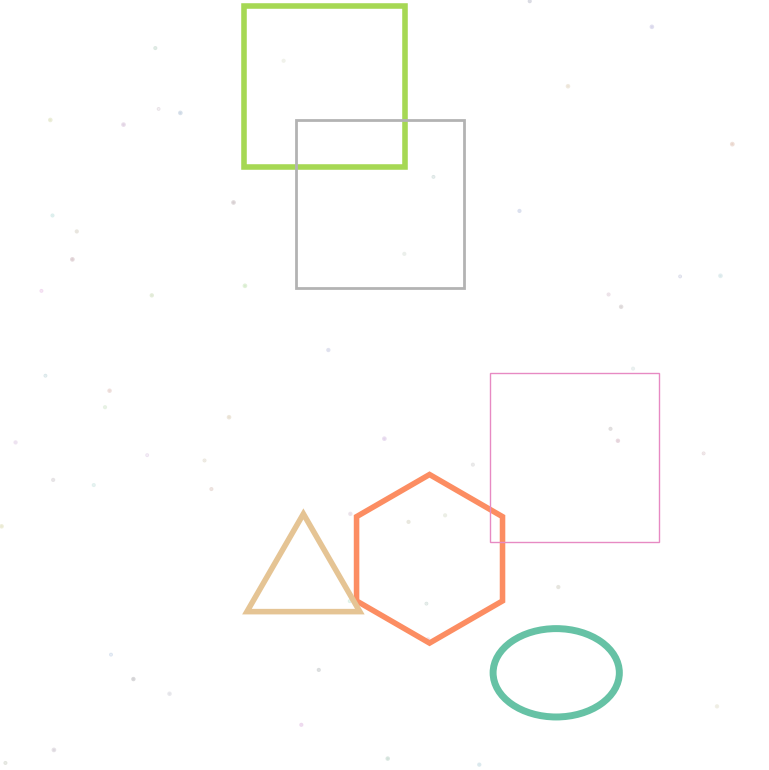[{"shape": "oval", "thickness": 2.5, "radius": 0.41, "center": [0.722, 0.126]}, {"shape": "hexagon", "thickness": 2, "radius": 0.55, "center": [0.558, 0.274]}, {"shape": "square", "thickness": 0.5, "radius": 0.55, "center": [0.746, 0.406]}, {"shape": "square", "thickness": 2, "radius": 0.52, "center": [0.421, 0.888]}, {"shape": "triangle", "thickness": 2, "radius": 0.42, "center": [0.394, 0.248]}, {"shape": "square", "thickness": 1, "radius": 0.55, "center": [0.493, 0.735]}]